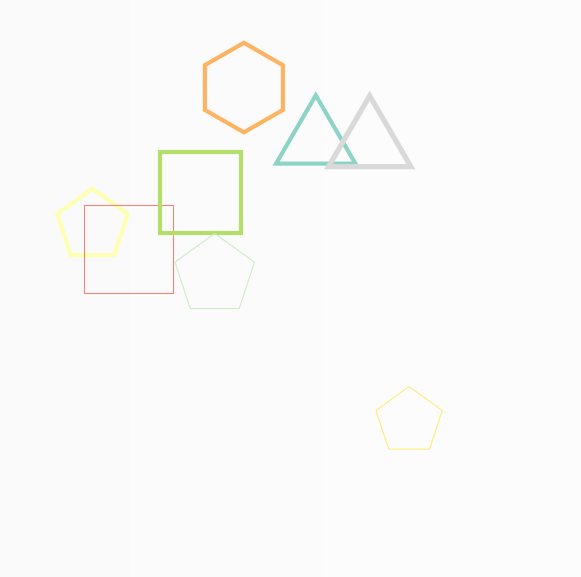[{"shape": "triangle", "thickness": 2, "radius": 0.39, "center": [0.543, 0.755]}, {"shape": "pentagon", "thickness": 2, "radius": 0.32, "center": [0.159, 0.609]}, {"shape": "square", "thickness": 0.5, "radius": 0.38, "center": [0.221, 0.568]}, {"shape": "hexagon", "thickness": 2, "radius": 0.39, "center": [0.42, 0.848]}, {"shape": "square", "thickness": 2, "radius": 0.35, "center": [0.345, 0.666]}, {"shape": "triangle", "thickness": 2.5, "radius": 0.41, "center": [0.636, 0.751]}, {"shape": "pentagon", "thickness": 0.5, "radius": 0.36, "center": [0.369, 0.523]}, {"shape": "pentagon", "thickness": 0.5, "radius": 0.3, "center": [0.704, 0.27]}]